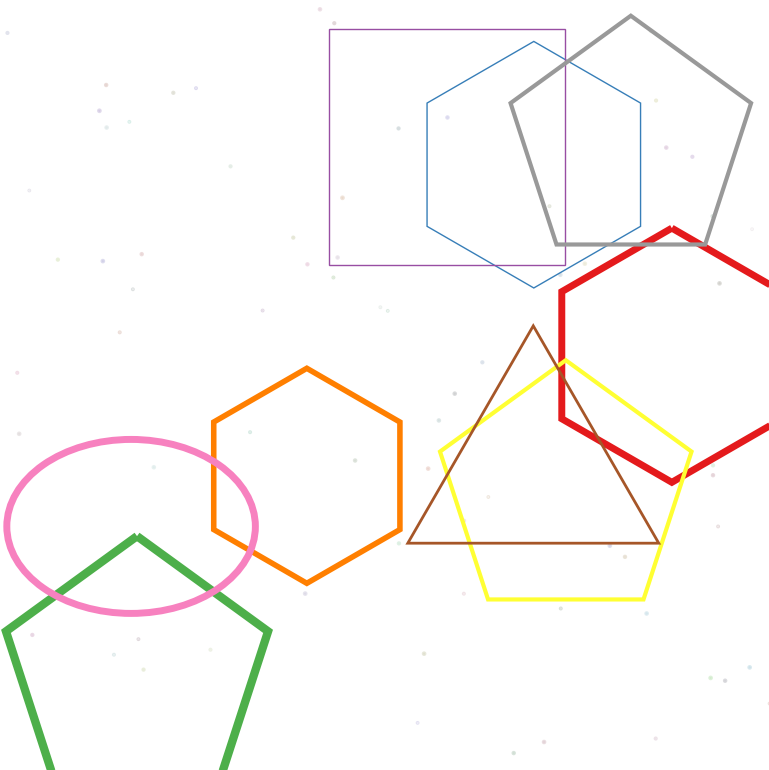[{"shape": "hexagon", "thickness": 2.5, "radius": 0.83, "center": [0.873, 0.539]}, {"shape": "hexagon", "thickness": 0.5, "radius": 0.8, "center": [0.693, 0.786]}, {"shape": "pentagon", "thickness": 3, "radius": 0.89, "center": [0.178, 0.125]}, {"shape": "square", "thickness": 0.5, "radius": 0.77, "center": [0.581, 0.809]}, {"shape": "hexagon", "thickness": 2, "radius": 0.7, "center": [0.398, 0.382]}, {"shape": "pentagon", "thickness": 1.5, "radius": 0.86, "center": [0.735, 0.36]}, {"shape": "triangle", "thickness": 1, "radius": 0.94, "center": [0.693, 0.389]}, {"shape": "oval", "thickness": 2.5, "radius": 0.81, "center": [0.17, 0.316]}, {"shape": "pentagon", "thickness": 1.5, "radius": 0.82, "center": [0.819, 0.815]}]